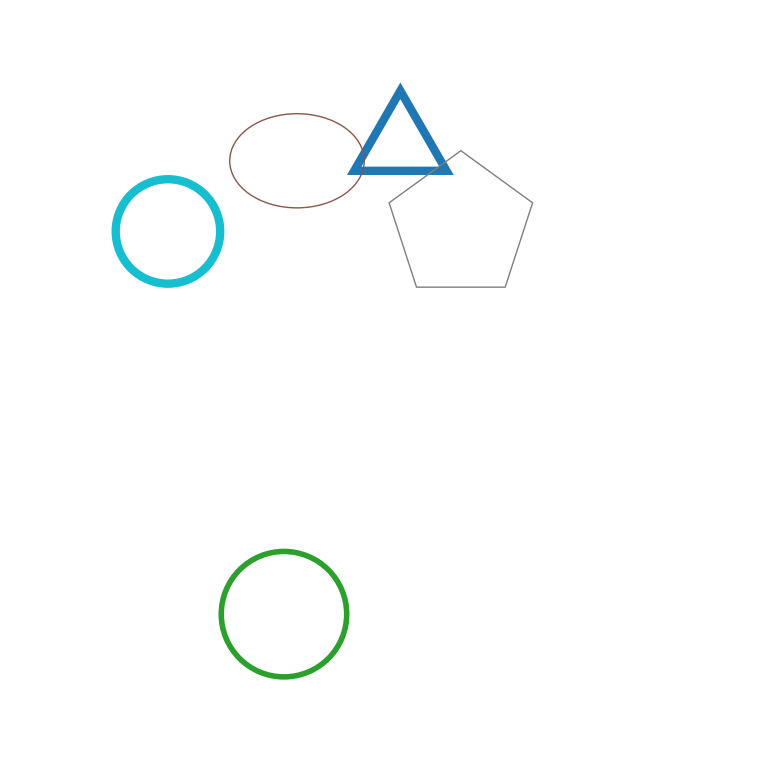[{"shape": "triangle", "thickness": 3, "radius": 0.35, "center": [0.52, 0.813]}, {"shape": "circle", "thickness": 2, "radius": 0.41, "center": [0.369, 0.202]}, {"shape": "oval", "thickness": 0.5, "radius": 0.44, "center": [0.386, 0.791]}, {"shape": "pentagon", "thickness": 0.5, "radius": 0.49, "center": [0.599, 0.706]}, {"shape": "circle", "thickness": 3, "radius": 0.34, "center": [0.218, 0.699]}]